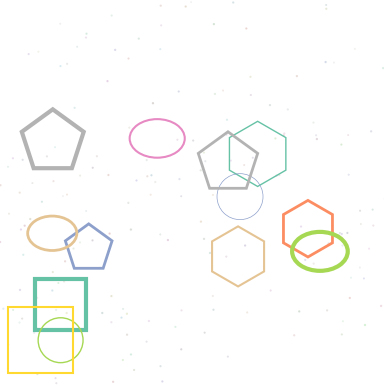[{"shape": "square", "thickness": 3, "radius": 0.33, "center": [0.156, 0.209]}, {"shape": "hexagon", "thickness": 1, "radius": 0.42, "center": [0.669, 0.6]}, {"shape": "hexagon", "thickness": 2, "radius": 0.37, "center": [0.8, 0.406]}, {"shape": "pentagon", "thickness": 2, "radius": 0.32, "center": [0.23, 0.355]}, {"shape": "circle", "thickness": 0.5, "radius": 0.3, "center": [0.623, 0.489]}, {"shape": "oval", "thickness": 1.5, "radius": 0.36, "center": [0.408, 0.64]}, {"shape": "oval", "thickness": 3, "radius": 0.36, "center": [0.831, 0.347]}, {"shape": "circle", "thickness": 1, "radius": 0.29, "center": [0.157, 0.116]}, {"shape": "square", "thickness": 1.5, "radius": 0.42, "center": [0.104, 0.117]}, {"shape": "oval", "thickness": 2, "radius": 0.32, "center": [0.136, 0.394]}, {"shape": "hexagon", "thickness": 1.5, "radius": 0.39, "center": [0.618, 0.334]}, {"shape": "pentagon", "thickness": 2, "radius": 0.41, "center": [0.592, 0.577]}, {"shape": "pentagon", "thickness": 3, "radius": 0.42, "center": [0.137, 0.631]}]